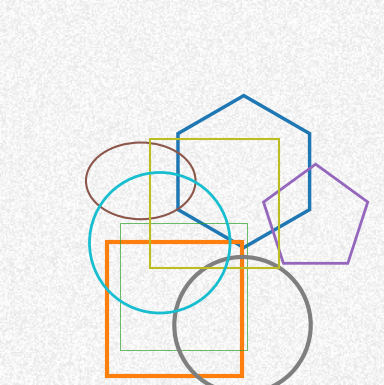[{"shape": "hexagon", "thickness": 2.5, "radius": 0.99, "center": [0.633, 0.554]}, {"shape": "square", "thickness": 3, "radius": 0.87, "center": [0.453, 0.198]}, {"shape": "square", "thickness": 0.5, "radius": 0.83, "center": [0.476, 0.255]}, {"shape": "pentagon", "thickness": 2, "radius": 0.71, "center": [0.82, 0.431]}, {"shape": "oval", "thickness": 1.5, "radius": 0.71, "center": [0.366, 0.53]}, {"shape": "circle", "thickness": 3, "radius": 0.89, "center": [0.63, 0.155]}, {"shape": "square", "thickness": 1.5, "radius": 0.84, "center": [0.557, 0.471]}, {"shape": "circle", "thickness": 2, "radius": 0.91, "center": [0.415, 0.369]}]